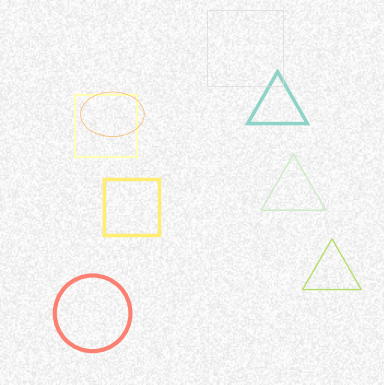[{"shape": "triangle", "thickness": 2.5, "radius": 0.45, "center": [0.721, 0.724]}, {"shape": "square", "thickness": 1.5, "radius": 0.4, "center": [0.276, 0.672]}, {"shape": "circle", "thickness": 3, "radius": 0.49, "center": [0.241, 0.186]}, {"shape": "oval", "thickness": 0.5, "radius": 0.41, "center": [0.292, 0.703]}, {"shape": "triangle", "thickness": 1, "radius": 0.44, "center": [0.862, 0.292]}, {"shape": "square", "thickness": 0.5, "radius": 0.49, "center": [0.637, 0.876]}, {"shape": "triangle", "thickness": 1, "radius": 0.49, "center": [0.762, 0.502]}, {"shape": "square", "thickness": 2.5, "radius": 0.36, "center": [0.342, 0.463]}]